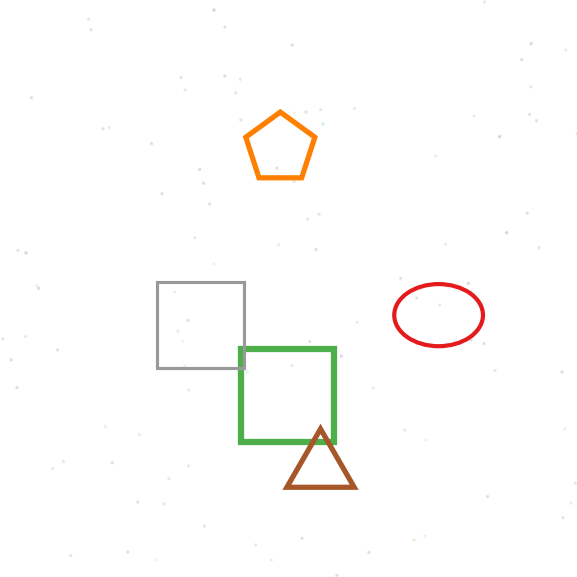[{"shape": "oval", "thickness": 2, "radius": 0.38, "center": [0.76, 0.453]}, {"shape": "square", "thickness": 3, "radius": 0.4, "center": [0.499, 0.315]}, {"shape": "pentagon", "thickness": 2.5, "radius": 0.31, "center": [0.485, 0.742]}, {"shape": "triangle", "thickness": 2.5, "radius": 0.34, "center": [0.555, 0.189]}, {"shape": "square", "thickness": 1.5, "radius": 0.37, "center": [0.347, 0.436]}]